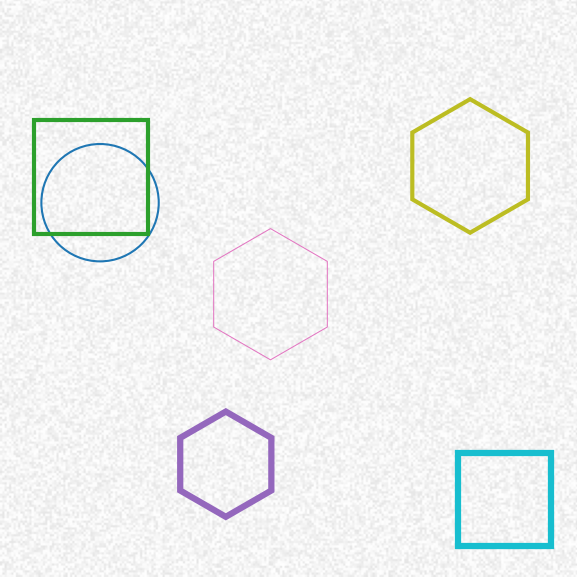[{"shape": "circle", "thickness": 1, "radius": 0.51, "center": [0.173, 0.648]}, {"shape": "square", "thickness": 2, "radius": 0.49, "center": [0.158, 0.693]}, {"shape": "hexagon", "thickness": 3, "radius": 0.46, "center": [0.391, 0.195]}, {"shape": "hexagon", "thickness": 0.5, "radius": 0.57, "center": [0.468, 0.49]}, {"shape": "hexagon", "thickness": 2, "radius": 0.58, "center": [0.814, 0.712]}, {"shape": "square", "thickness": 3, "radius": 0.4, "center": [0.874, 0.134]}]